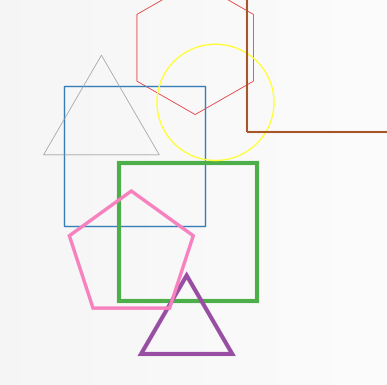[{"shape": "hexagon", "thickness": 0.5, "radius": 0.87, "center": [0.504, 0.876]}, {"shape": "square", "thickness": 1, "radius": 0.91, "center": [0.347, 0.596]}, {"shape": "square", "thickness": 3, "radius": 0.9, "center": [0.485, 0.397]}, {"shape": "triangle", "thickness": 3, "radius": 0.68, "center": [0.482, 0.149]}, {"shape": "circle", "thickness": 1, "radius": 0.76, "center": [0.556, 0.734]}, {"shape": "square", "thickness": 1.5, "radius": 0.97, "center": [0.833, 0.851]}, {"shape": "pentagon", "thickness": 2.5, "radius": 0.84, "center": [0.339, 0.336]}, {"shape": "triangle", "thickness": 0.5, "radius": 0.86, "center": [0.262, 0.684]}]